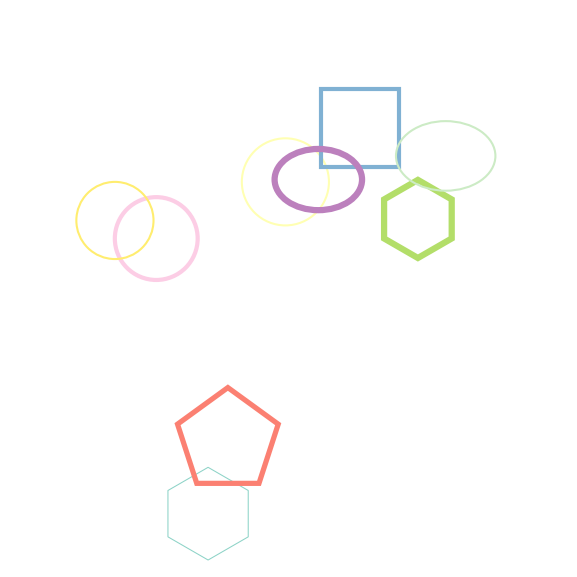[{"shape": "hexagon", "thickness": 0.5, "radius": 0.4, "center": [0.36, 0.11]}, {"shape": "circle", "thickness": 1, "radius": 0.38, "center": [0.494, 0.684]}, {"shape": "pentagon", "thickness": 2.5, "radius": 0.46, "center": [0.395, 0.236]}, {"shape": "square", "thickness": 2, "radius": 0.34, "center": [0.623, 0.777]}, {"shape": "hexagon", "thickness": 3, "radius": 0.34, "center": [0.724, 0.62]}, {"shape": "circle", "thickness": 2, "radius": 0.36, "center": [0.271, 0.586]}, {"shape": "oval", "thickness": 3, "radius": 0.38, "center": [0.551, 0.688]}, {"shape": "oval", "thickness": 1, "radius": 0.43, "center": [0.772, 0.729]}, {"shape": "circle", "thickness": 1, "radius": 0.33, "center": [0.199, 0.617]}]